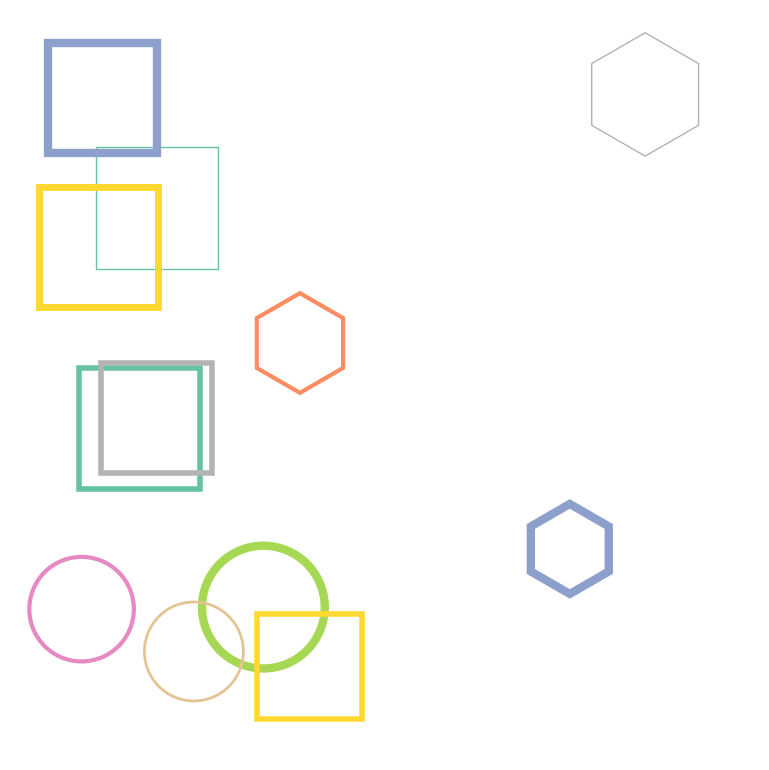[{"shape": "square", "thickness": 0.5, "radius": 0.4, "center": [0.204, 0.73]}, {"shape": "square", "thickness": 2, "radius": 0.39, "center": [0.181, 0.444]}, {"shape": "hexagon", "thickness": 1.5, "radius": 0.32, "center": [0.39, 0.555]}, {"shape": "hexagon", "thickness": 3, "radius": 0.29, "center": [0.74, 0.287]}, {"shape": "square", "thickness": 3, "radius": 0.35, "center": [0.134, 0.873]}, {"shape": "circle", "thickness": 1.5, "radius": 0.34, "center": [0.106, 0.209]}, {"shape": "circle", "thickness": 3, "radius": 0.4, "center": [0.342, 0.212]}, {"shape": "square", "thickness": 2.5, "radius": 0.39, "center": [0.128, 0.679]}, {"shape": "square", "thickness": 2, "radius": 0.34, "center": [0.402, 0.134]}, {"shape": "circle", "thickness": 1, "radius": 0.32, "center": [0.252, 0.154]}, {"shape": "square", "thickness": 2, "radius": 0.36, "center": [0.204, 0.457]}, {"shape": "hexagon", "thickness": 0.5, "radius": 0.4, "center": [0.838, 0.877]}]